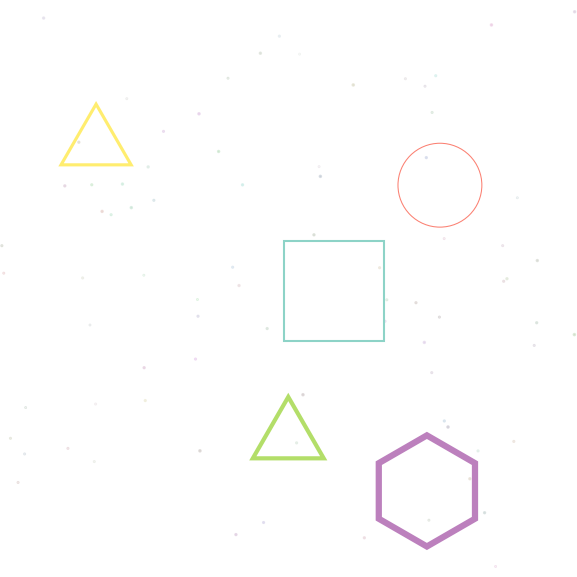[{"shape": "square", "thickness": 1, "radius": 0.43, "center": [0.579, 0.495]}, {"shape": "circle", "thickness": 0.5, "radius": 0.36, "center": [0.762, 0.678]}, {"shape": "triangle", "thickness": 2, "radius": 0.35, "center": [0.499, 0.241]}, {"shape": "hexagon", "thickness": 3, "radius": 0.48, "center": [0.739, 0.149]}, {"shape": "triangle", "thickness": 1.5, "radius": 0.35, "center": [0.166, 0.749]}]